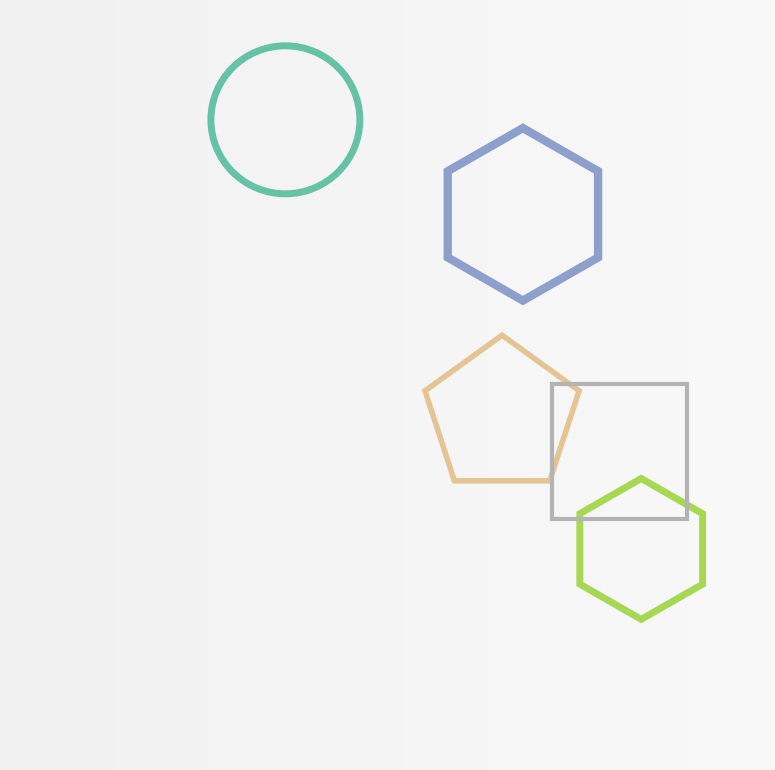[{"shape": "circle", "thickness": 2.5, "radius": 0.48, "center": [0.368, 0.844]}, {"shape": "hexagon", "thickness": 3, "radius": 0.56, "center": [0.675, 0.722]}, {"shape": "hexagon", "thickness": 2.5, "radius": 0.46, "center": [0.827, 0.287]}, {"shape": "pentagon", "thickness": 2, "radius": 0.52, "center": [0.648, 0.46]}, {"shape": "square", "thickness": 1.5, "radius": 0.44, "center": [0.8, 0.414]}]